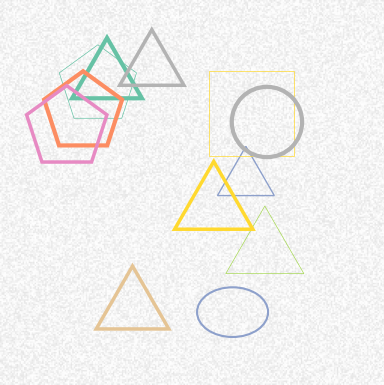[{"shape": "pentagon", "thickness": 0.5, "radius": 0.53, "center": [0.254, 0.778]}, {"shape": "triangle", "thickness": 3, "radius": 0.52, "center": [0.278, 0.797]}, {"shape": "pentagon", "thickness": 3, "radius": 0.53, "center": [0.216, 0.708]}, {"shape": "oval", "thickness": 1.5, "radius": 0.46, "center": [0.604, 0.189]}, {"shape": "triangle", "thickness": 1, "radius": 0.43, "center": [0.639, 0.535]}, {"shape": "pentagon", "thickness": 2.5, "radius": 0.55, "center": [0.173, 0.668]}, {"shape": "triangle", "thickness": 0.5, "radius": 0.59, "center": [0.688, 0.348]}, {"shape": "square", "thickness": 0.5, "radius": 0.55, "center": [0.654, 0.706]}, {"shape": "triangle", "thickness": 2.5, "radius": 0.59, "center": [0.555, 0.463]}, {"shape": "triangle", "thickness": 2.5, "radius": 0.54, "center": [0.344, 0.2]}, {"shape": "circle", "thickness": 3, "radius": 0.46, "center": [0.693, 0.683]}, {"shape": "triangle", "thickness": 2.5, "radius": 0.48, "center": [0.394, 0.827]}]